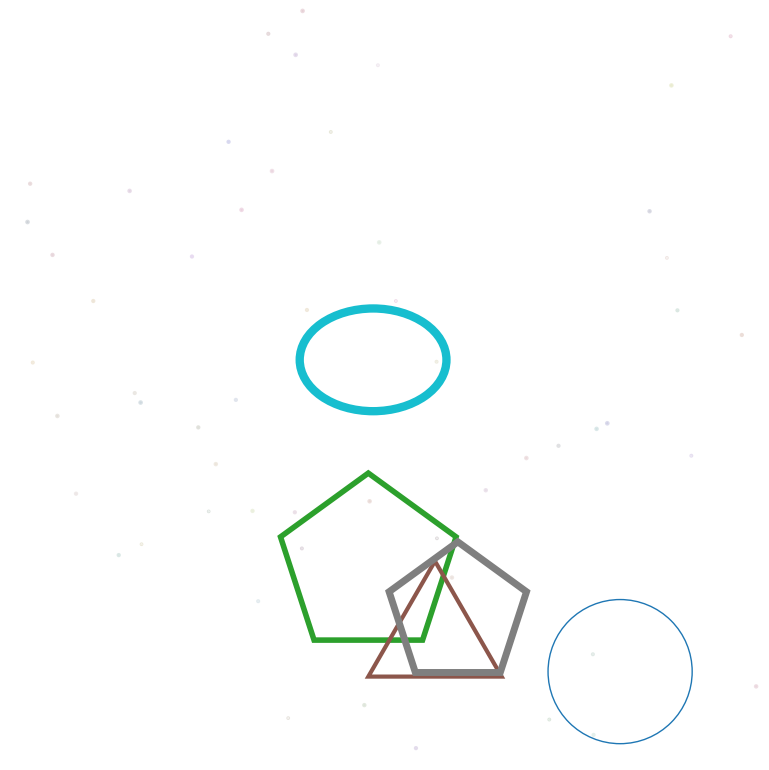[{"shape": "circle", "thickness": 0.5, "radius": 0.47, "center": [0.805, 0.128]}, {"shape": "pentagon", "thickness": 2, "radius": 0.6, "center": [0.478, 0.266]}, {"shape": "triangle", "thickness": 1.5, "radius": 0.5, "center": [0.565, 0.171]}, {"shape": "pentagon", "thickness": 2.5, "radius": 0.47, "center": [0.595, 0.203]}, {"shape": "oval", "thickness": 3, "radius": 0.48, "center": [0.485, 0.533]}]